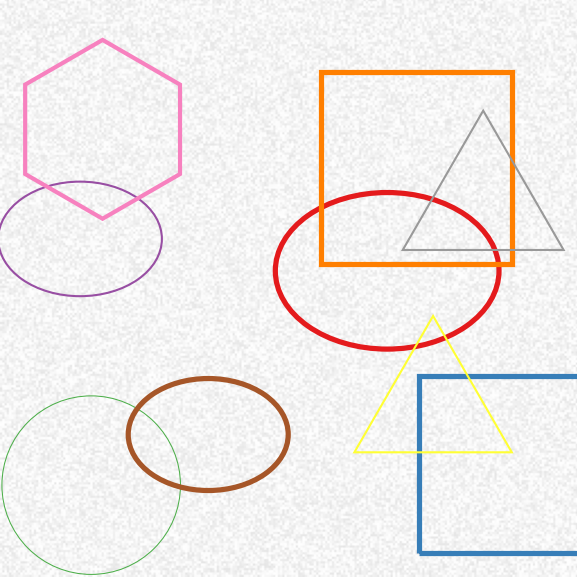[{"shape": "oval", "thickness": 2.5, "radius": 0.97, "center": [0.67, 0.53]}, {"shape": "square", "thickness": 2.5, "radius": 0.77, "center": [0.879, 0.194]}, {"shape": "circle", "thickness": 0.5, "radius": 0.77, "center": [0.158, 0.159]}, {"shape": "oval", "thickness": 1, "radius": 0.71, "center": [0.139, 0.585]}, {"shape": "square", "thickness": 2.5, "radius": 0.83, "center": [0.721, 0.708]}, {"shape": "triangle", "thickness": 1, "radius": 0.79, "center": [0.75, 0.295]}, {"shape": "oval", "thickness": 2.5, "radius": 0.69, "center": [0.361, 0.247]}, {"shape": "hexagon", "thickness": 2, "radius": 0.77, "center": [0.178, 0.775]}, {"shape": "triangle", "thickness": 1, "radius": 0.8, "center": [0.837, 0.647]}]